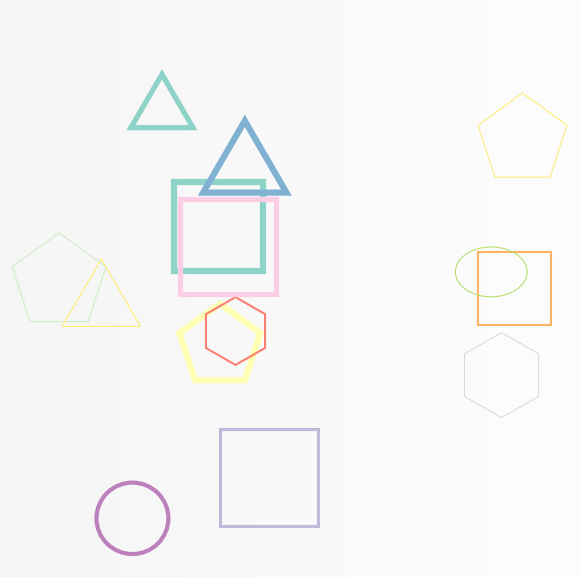[{"shape": "square", "thickness": 3, "radius": 0.39, "center": [0.376, 0.607]}, {"shape": "triangle", "thickness": 2.5, "radius": 0.31, "center": [0.279, 0.809]}, {"shape": "pentagon", "thickness": 3, "radius": 0.37, "center": [0.378, 0.4]}, {"shape": "square", "thickness": 1.5, "radius": 0.42, "center": [0.463, 0.172]}, {"shape": "hexagon", "thickness": 1, "radius": 0.29, "center": [0.405, 0.426]}, {"shape": "triangle", "thickness": 3, "radius": 0.41, "center": [0.421, 0.707]}, {"shape": "square", "thickness": 1, "radius": 0.31, "center": [0.886, 0.5]}, {"shape": "oval", "thickness": 0.5, "radius": 0.31, "center": [0.845, 0.528]}, {"shape": "square", "thickness": 2.5, "radius": 0.41, "center": [0.391, 0.572]}, {"shape": "hexagon", "thickness": 0.5, "radius": 0.37, "center": [0.863, 0.35]}, {"shape": "circle", "thickness": 2, "radius": 0.31, "center": [0.228, 0.102]}, {"shape": "pentagon", "thickness": 0.5, "radius": 0.42, "center": [0.102, 0.511]}, {"shape": "pentagon", "thickness": 0.5, "radius": 0.4, "center": [0.899, 0.757]}, {"shape": "triangle", "thickness": 0.5, "radius": 0.39, "center": [0.174, 0.473]}]